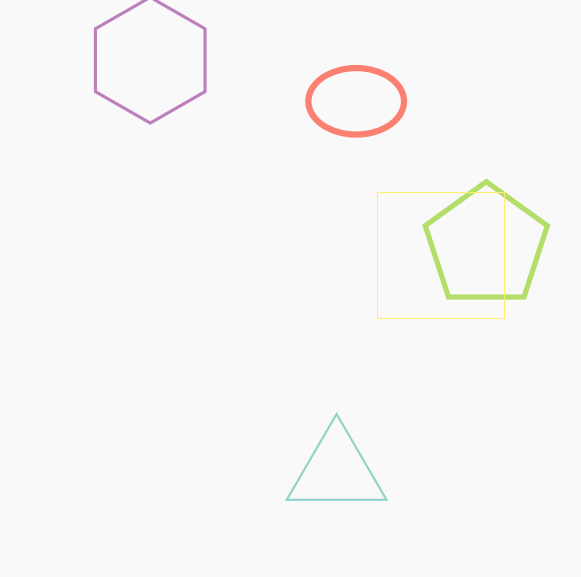[{"shape": "triangle", "thickness": 1, "radius": 0.5, "center": [0.579, 0.183]}, {"shape": "oval", "thickness": 3, "radius": 0.41, "center": [0.613, 0.824]}, {"shape": "pentagon", "thickness": 2.5, "radius": 0.55, "center": [0.837, 0.574]}, {"shape": "hexagon", "thickness": 1.5, "radius": 0.54, "center": [0.258, 0.895]}, {"shape": "square", "thickness": 0.5, "radius": 0.55, "center": [0.758, 0.558]}]